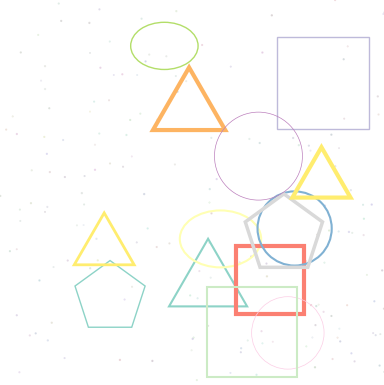[{"shape": "triangle", "thickness": 1.5, "radius": 0.59, "center": [0.54, 0.263]}, {"shape": "pentagon", "thickness": 1, "radius": 0.48, "center": [0.286, 0.227]}, {"shape": "oval", "thickness": 1.5, "radius": 0.53, "center": [0.573, 0.379]}, {"shape": "square", "thickness": 1, "radius": 0.6, "center": [0.84, 0.784]}, {"shape": "square", "thickness": 3, "radius": 0.44, "center": [0.701, 0.273]}, {"shape": "circle", "thickness": 1.5, "radius": 0.48, "center": [0.765, 0.407]}, {"shape": "triangle", "thickness": 3, "radius": 0.54, "center": [0.491, 0.716]}, {"shape": "oval", "thickness": 1, "radius": 0.44, "center": [0.427, 0.881]}, {"shape": "circle", "thickness": 0.5, "radius": 0.47, "center": [0.748, 0.135]}, {"shape": "pentagon", "thickness": 2.5, "radius": 0.53, "center": [0.737, 0.391]}, {"shape": "circle", "thickness": 0.5, "radius": 0.57, "center": [0.671, 0.595]}, {"shape": "square", "thickness": 1.5, "radius": 0.59, "center": [0.655, 0.138]}, {"shape": "triangle", "thickness": 3, "radius": 0.44, "center": [0.835, 0.53]}, {"shape": "triangle", "thickness": 2, "radius": 0.45, "center": [0.271, 0.357]}]